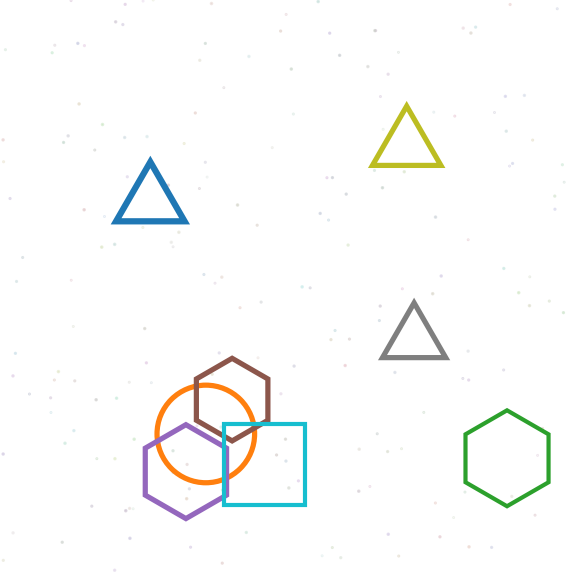[{"shape": "triangle", "thickness": 3, "radius": 0.34, "center": [0.26, 0.65]}, {"shape": "circle", "thickness": 2.5, "radius": 0.42, "center": [0.356, 0.248]}, {"shape": "hexagon", "thickness": 2, "radius": 0.42, "center": [0.878, 0.206]}, {"shape": "hexagon", "thickness": 2.5, "radius": 0.41, "center": [0.322, 0.182]}, {"shape": "hexagon", "thickness": 2.5, "radius": 0.36, "center": [0.402, 0.307]}, {"shape": "triangle", "thickness": 2.5, "radius": 0.32, "center": [0.717, 0.411]}, {"shape": "triangle", "thickness": 2.5, "radius": 0.34, "center": [0.704, 0.747]}, {"shape": "square", "thickness": 2, "radius": 0.35, "center": [0.458, 0.195]}]